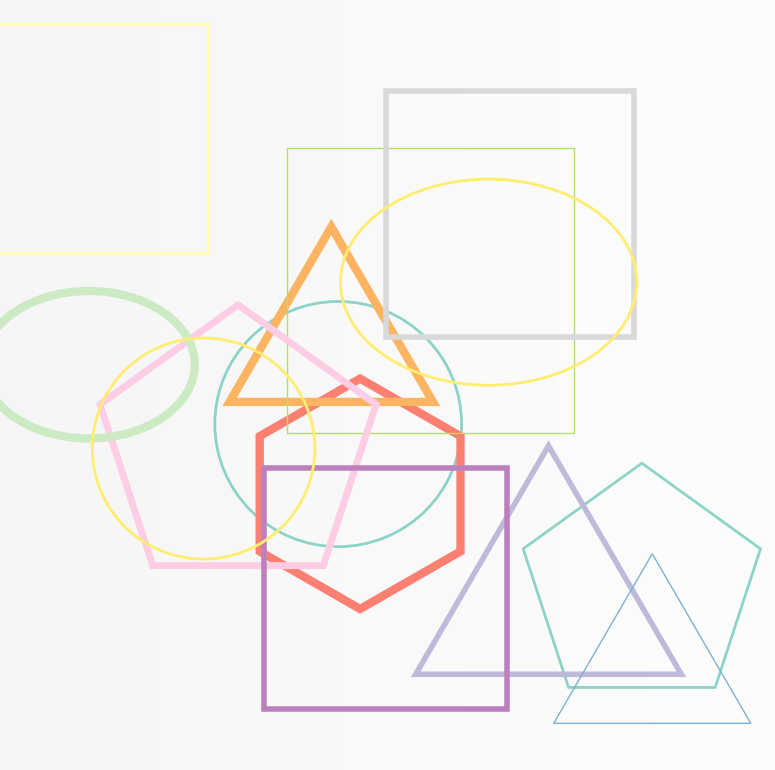[{"shape": "pentagon", "thickness": 1, "radius": 0.8, "center": [0.828, 0.238]}, {"shape": "circle", "thickness": 1, "radius": 0.8, "center": [0.436, 0.449]}, {"shape": "square", "thickness": 1, "radius": 0.75, "center": [0.119, 0.82]}, {"shape": "triangle", "thickness": 2, "radius": 0.99, "center": [0.708, 0.223]}, {"shape": "hexagon", "thickness": 3, "radius": 0.75, "center": [0.465, 0.359]}, {"shape": "triangle", "thickness": 0.5, "radius": 0.73, "center": [0.842, 0.134]}, {"shape": "triangle", "thickness": 3, "radius": 0.76, "center": [0.427, 0.554]}, {"shape": "square", "thickness": 0.5, "radius": 0.92, "center": [0.555, 0.623]}, {"shape": "pentagon", "thickness": 2.5, "radius": 0.94, "center": [0.307, 0.417]}, {"shape": "square", "thickness": 2, "radius": 0.8, "center": [0.658, 0.722]}, {"shape": "square", "thickness": 2, "radius": 0.78, "center": [0.498, 0.236]}, {"shape": "oval", "thickness": 3, "radius": 0.68, "center": [0.115, 0.526]}, {"shape": "oval", "thickness": 1, "radius": 0.96, "center": [0.63, 0.633]}, {"shape": "circle", "thickness": 1, "radius": 0.72, "center": [0.263, 0.418]}]